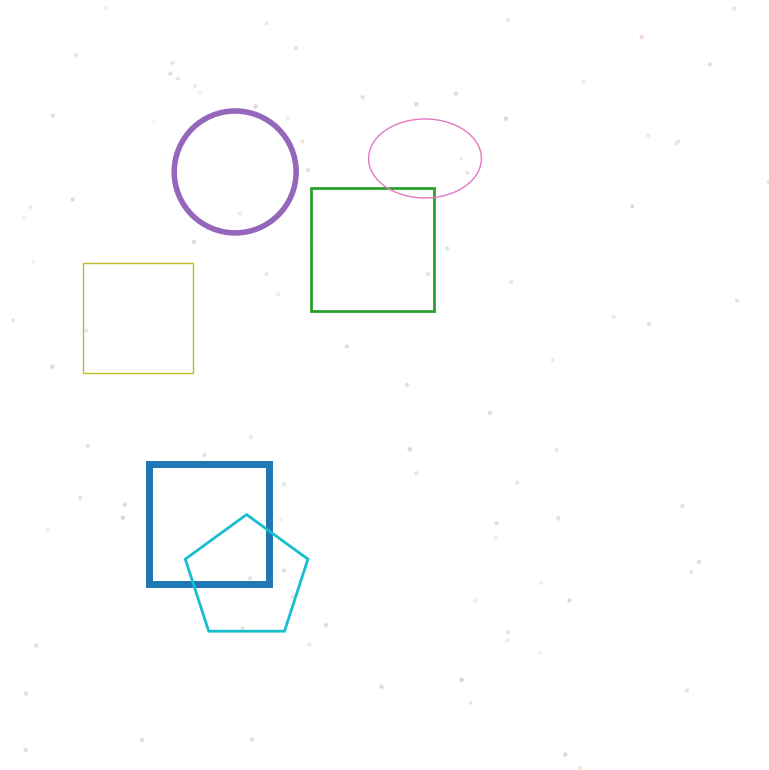[{"shape": "square", "thickness": 2.5, "radius": 0.39, "center": [0.271, 0.319]}, {"shape": "square", "thickness": 1, "radius": 0.4, "center": [0.484, 0.676]}, {"shape": "circle", "thickness": 2, "radius": 0.4, "center": [0.305, 0.777]}, {"shape": "oval", "thickness": 0.5, "radius": 0.37, "center": [0.552, 0.794]}, {"shape": "square", "thickness": 0.5, "radius": 0.36, "center": [0.179, 0.587]}, {"shape": "pentagon", "thickness": 1, "radius": 0.42, "center": [0.32, 0.248]}]